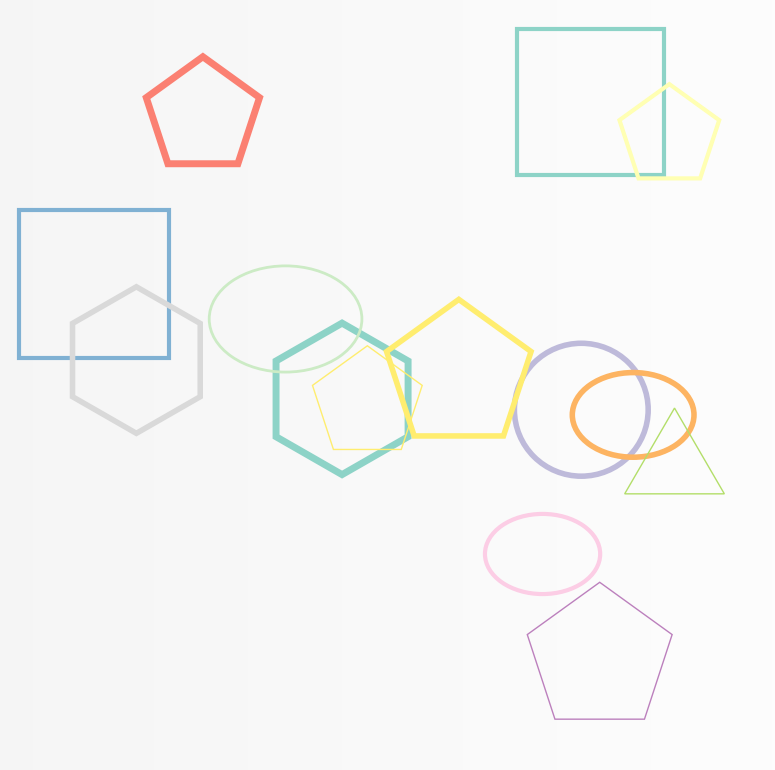[{"shape": "hexagon", "thickness": 2.5, "radius": 0.49, "center": [0.441, 0.482]}, {"shape": "square", "thickness": 1.5, "radius": 0.47, "center": [0.762, 0.868]}, {"shape": "pentagon", "thickness": 1.5, "radius": 0.34, "center": [0.864, 0.823]}, {"shape": "circle", "thickness": 2, "radius": 0.43, "center": [0.75, 0.468]}, {"shape": "pentagon", "thickness": 2.5, "radius": 0.38, "center": [0.262, 0.849]}, {"shape": "square", "thickness": 1.5, "radius": 0.48, "center": [0.122, 0.631]}, {"shape": "oval", "thickness": 2, "radius": 0.39, "center": [0.817, 0.461]}, {"shape": "triangle", "thickness": 0.5, "radius": 0.37, "center": [0.87, 0.396]}, {"shape": "oval", "thickness": 1.5, "radius": 0.37, "center": [0.7, 0.281]}, {"shape": "hexagon", "thickness": 2, "radius": 0.48, "center": [0.176, 0.532]}, {"shape": "pentagon", "thickness": 0.5, "radius": 0.49, "center": [0.774, 0.146]}, {"shape": "oval", "thickness": 1, "radius": 0.49, "center": [0.368, 0.586]}, {"shape": "pentagon", "thickness": 2, "radius": 0.49, "center": [0.592, 0.513]}, {"shape": "pentagon", "thickness": 0.5, "radius": 0.37, "center": [0.474, 0.476]}]